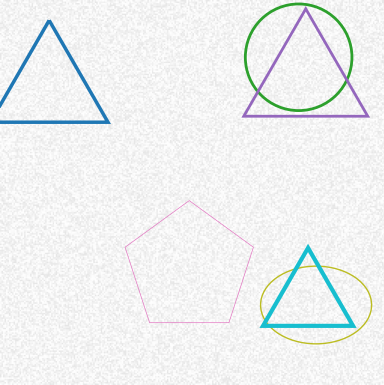[{"shape": "triangle", "thickness": 2.5, "radius": 0.88, "center": [0.128, 0.771]}, {"shape": "circle", "thickness": 2, "radius": 0.69, "center": [0.776, 0.851]}, {"shape": "triangle", "thickness": 2, "radius": 0.93, "center": [0.794, 0.791]}, {"shape": "pentagon", "thickness": 0.5, "radius": 0.88, "center": [0.492, 0.304]}, {"shape": "oval", "thickness": 1, "radius": 0.72, "center": [0.821, 0.208]}, {"shape": "triangle", "thickness": 3, "radius": 0.67, "center": [0.8, 0.221]}]